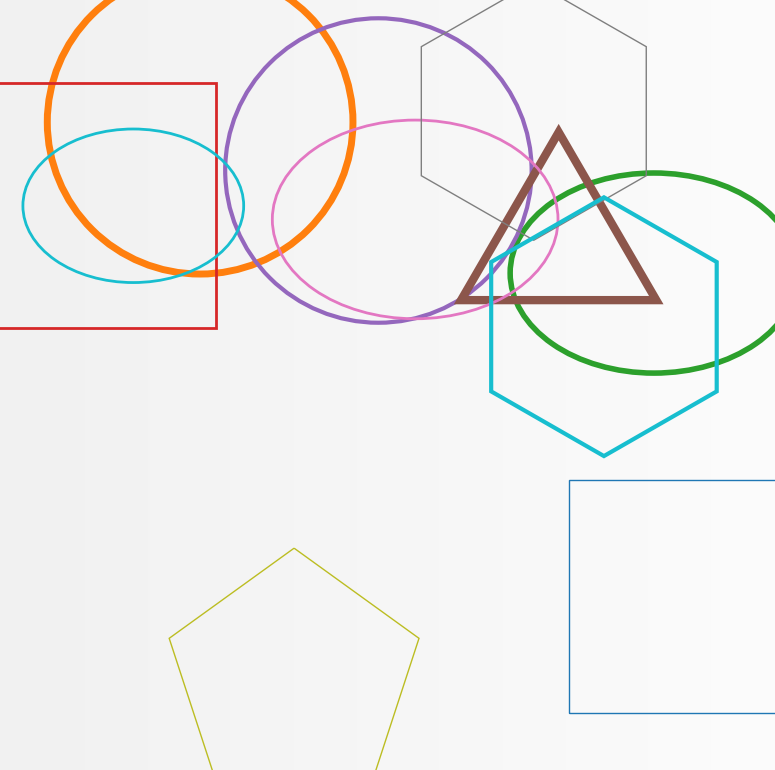[{"shape": "square", "thickness": 0.5, "radius": 0.75, "center": [0.885, 0.225]}, {"shape": "circle", "thickness": 2.5, "radius": 0.99, "center": [0.258, 0.841]}, {"shape": "oval", "thickness": 2, "radius": 0.93, "center": [0.844, 0.645]}, {"shape": "square", "thickness": 1, "radius": 0.79, "center": [0.119, 0.733]}, {"shape": "circle", "thickness": 1.5, "radius": 0.99, "center": [0.488, 0.779]}, {"shape": "triangle", "thickness": 3, "radius": 0.73, "center": [0.721, 0.683]}, {"shape": "oval", "thickness": 1, "radius": 0.92, "center": [0.536, 0.715]}, {"shape": "hexagon", "thickness": 0.5, "radius": 0.84, "center": [0.689, 0.856]}, {"shape": "pentagon", "thickness": 0.5, "radius": 0.85, "center": [0.379, 0.119]}, {"shape": "oval", "thickness": 1, "radius": 0.71, "center": [0.172, 0.733]}, {"shape": "hexagon", "thickness": 1.5, "radius": 0.84, "center": [0.779, 0.576]}]